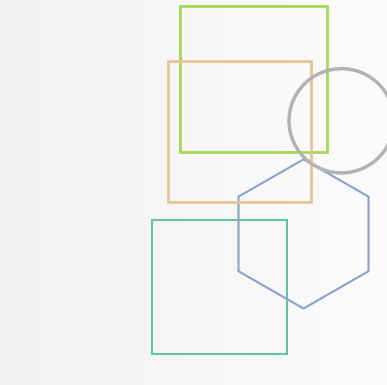[{"shape": "square", "thickness": 1.5, "radius": 0.87, "center": [0.567, 0.254]}, {"shape": "hexagon", "thickness": 1.5, "radius": 0.97, "center": [0.783, 0.392]}, {"shape": "square", "thickness": 2, "radius": 0.95, "center": [0.654, 0.795]}, {"shape": "square", "thickness": 2, "radius": 0.92, "center": [0.618, 0.659]}, {"shape": "circle", "thickness": 2.5, "radius": 0.68, "center": [0.881, 0.686]}]